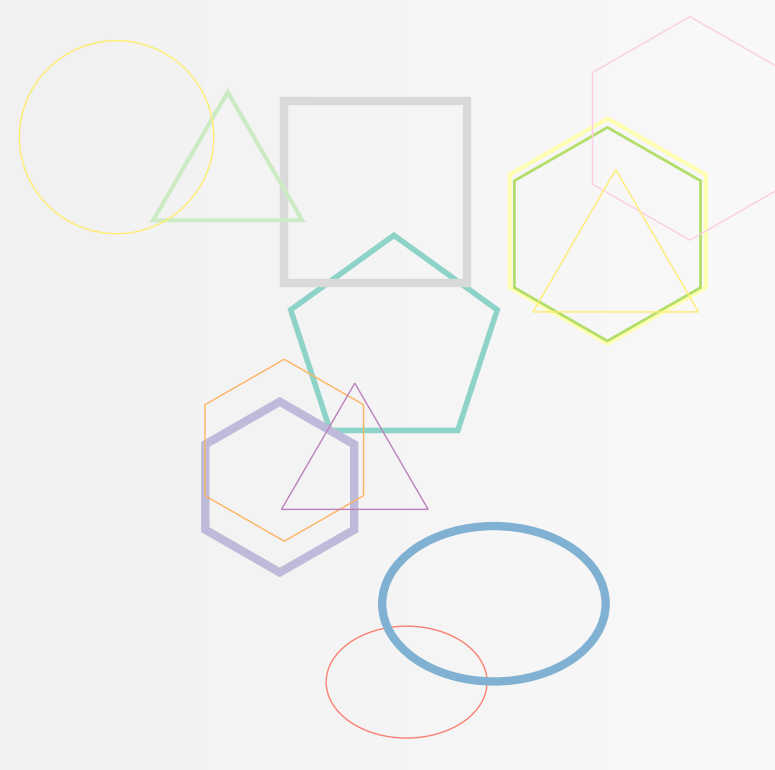[{"shape": "pentagon", "thickness": 2, "radius": 0.7, "center": [0.508, 0.554]}, {"shape": "hexagon", "thickness": 1.5, "radius": 0.73, "center": [0.784, 0.7]}, {"shape": "hexagon", "thickness": 3, "radius": 0.55, "center": [0.361, 0.367]}, {"shape": "oval", "thickness": 0.5, "radius": 0.52, "center": [0.525, 0.114]}, {"shape": "oval", "thickness": 3, "radius": 0.72, "center": [0.637, 0.216]}, {"shape": "hexagon", "thickness": 0.5, "radius": 0.59, "center": [0.367, 0.415]}, {"shape": "hexagon", "thickness": 1, "radius": 0.69, "center": [0.784, 0.696]}, {"shape": "hexagon", "thickness": 0.5, "radius": 0.73, "center": [0.89, 0.833]}, {"shape": "square", "thickness": 3, "radius": 0.59, "center": [0.485, 0.751]}, {"shape": "triangle", "thickness": 0.5, "radius": 0.55, "center": [0.458, 0.393]}, {"shape": "triangle", "thickness": 1.5, "radius": 0.56, "center": [0.294, 0.769]}, {"shape": "triangle", "thickness": 0.5, "radius": 0.62, "center": [0.794, 0.657]}, {"shape": "circle", "thickness": 0.5, "radius": 0.63, "center": [0.15, 0.822]}]